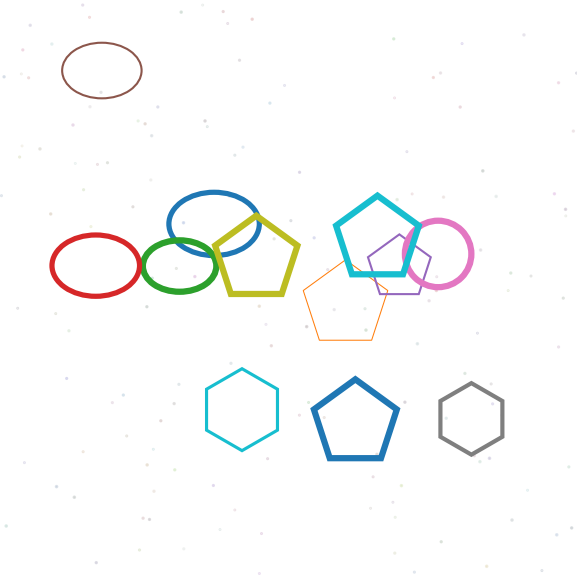[{"shape": "oval", "thickness": 2.5, "radius": 0.39, "center": [0.371, 0.611]}, {"shape": "pentagon", "thickness": 3, "radius": 0.38, "center": [0.615, 0.267]}, {"shape": "pentagon", "thickness": 0.5, "radius": 0.38, "center": [0.598, 0.472]}, {"shape": "oval", "thickness": 3, "radius": 0.32, "center": [0.311, 0.538]}, {"shape": "oval", "thickness": 2.5, "radius": 0.38, "center": [0.166, 0.539]}, {"shape": "pentagon", "thickness": 1, "radius": 0.29, "center": [0.692, 0.536]}, {"shape": "oval", "thickness": 1, "radius": 0.34, "center": [0.176, 0.877]}, {"shape": "circle", "thickness": 3, "radius": 0.29, "center": [0.759, 0.559]}, {"shape": "hexagon", "thickness": 2, "radius": 0.31, "center": [0.816, 0.274]}, {"shape": "pentagon", "thickness": 3, "radius": 0.37, "center": [0.444, 0.551]}, {"shape": "pentagon", "thickness": 3, "radius": 0.38, "center": [0.654, 0.585]}, {"shape": "hexagon", "thickness": 1.5, "radius": 0.35, "center": [0.419, 0.29]}]